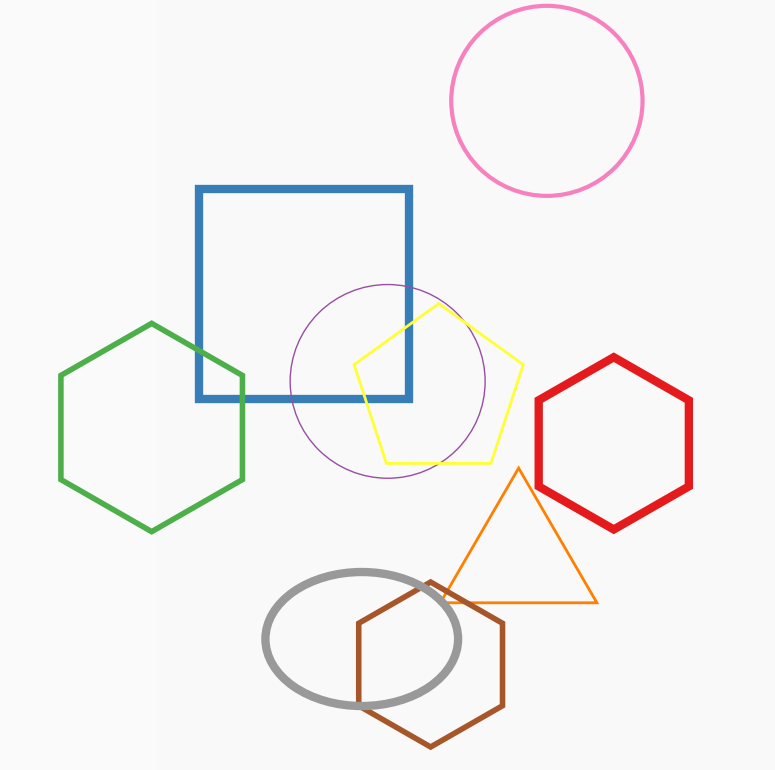[{"shape": "hexagon", "thickness": 3, "radius": 0.56, "center": [0.792, 0.424]}, {"shape": "square", "thickness": 3, "radius": 0.68, "center": [0.392, 0.618]}, {"shape": "hexagon", "thickness": 2, "radius": 0.68, "center": [0.196, 0.445]}, {"shape": "circle", "thickness": 0.5, "radius": 0.63, "center": [0.5, 0.505]}, {"shape": "triangle", "thickness": 1, "radius": 0.58, "center": [0.669, 0.275]}, {"shape": "pentagon", "thickness": 1, "radius": 0.57, "center": [0.566, 0.491]}, {"shape": "hexagon", "thickness": 2, "radius": 0.54, "center": [0.556, 0.137]}, {"shape": "circle", "thickness": 1.5, "radius": 0.62, "center": [0.706, 0.869]}, {"shape": "oval", "thickness": 3, "radius": 0.62, "center": [0.467, 0.17]}]